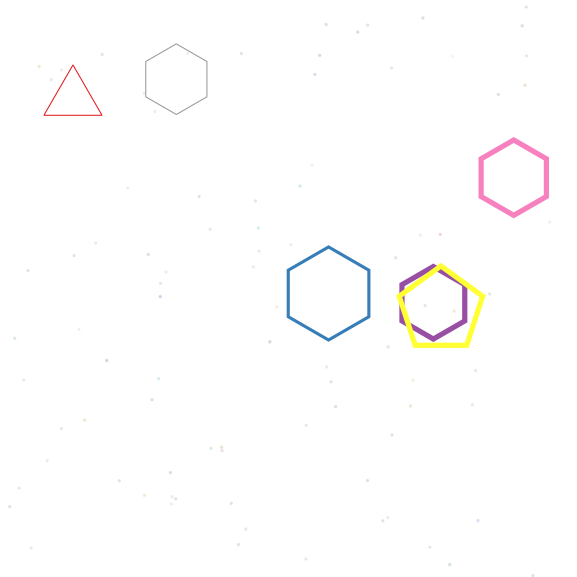[{"shape": "triangle", "thickness": 0.5, "radius": 0.29, "center": [0.126, 0.829]}, {"shape": "hexagon", "thickness": 1.5, "radius": 0.4, "center": [0.569, 0.491]}, {"shape": "hexagon", "thickness": 2.5, "radius": 0.31, "center": [0.75, 0.475]}, {"shape": "pentagon", "thickness": 2.5, "radius": 0.38, "center": [0.764, 0.463]}, {"shape": "hexagon", "thickness": 2.5, "radius": 0.33, "center": [0.89, 0.691]}, {"shape": "hexagon", "thickness": 0.5, "radius": 0.31, "center": [0.305, 0.862]}]